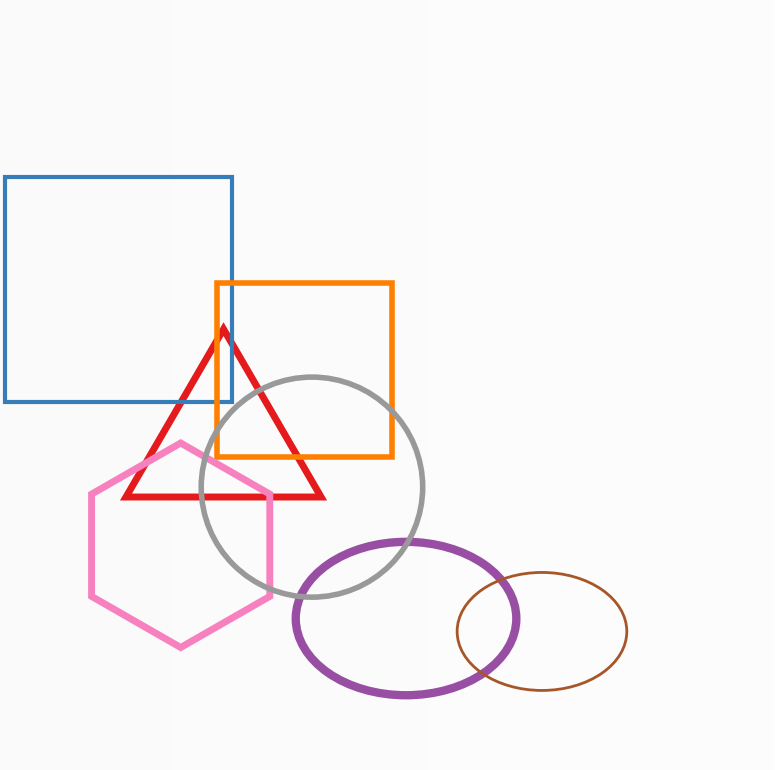[{"shape": "triangle", "thickness": 2.5, "radius": 0.73, "center": [0.288, 0.427]}, {"shape": "square", "thickness": 1.5, "radius": 0.73, "center": [0.153, 0.624]}, {"shape": "oval", "thickness": 3, "radius": 0.71, "center": [0.524, 0.197]}, {"shape": "square", "thickness": 2, "radius": 0.57, "center": [0.393, 0.519]}, {"shape": "oval", "thickness": 1, "radius": 0.55, "center": [0.699, 0.18]}, {"shape": "hexagon", "thickness": 2.5, "radius": 0.66, "center": [0.233, 0.292]}, {"shape": "circle", "thickness": 2, "radius": 0.71, "center": [0.403, 0.367]}]